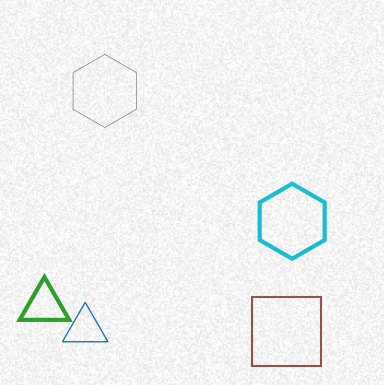[{"shape": "triangle", "thickness": 1, "radius": 0.34, "center": [0.221, 0.146]}, {"shape": "triangle", "thickness": 3, "radius": 0.37, "center": [0.115, 0.206]}, {"shape": "square", "thickness": 1.5, "radius": 0.45, "center": [0.744, 0.139]}, {"shape": "hexagon", "thickness": 0.5, "radius": 0.48, "center": [0.272, 0.764]}, {"shape": "hexagon", "thickness": 3, "radius": 0.49, "center": [0.759, 0.425]}]